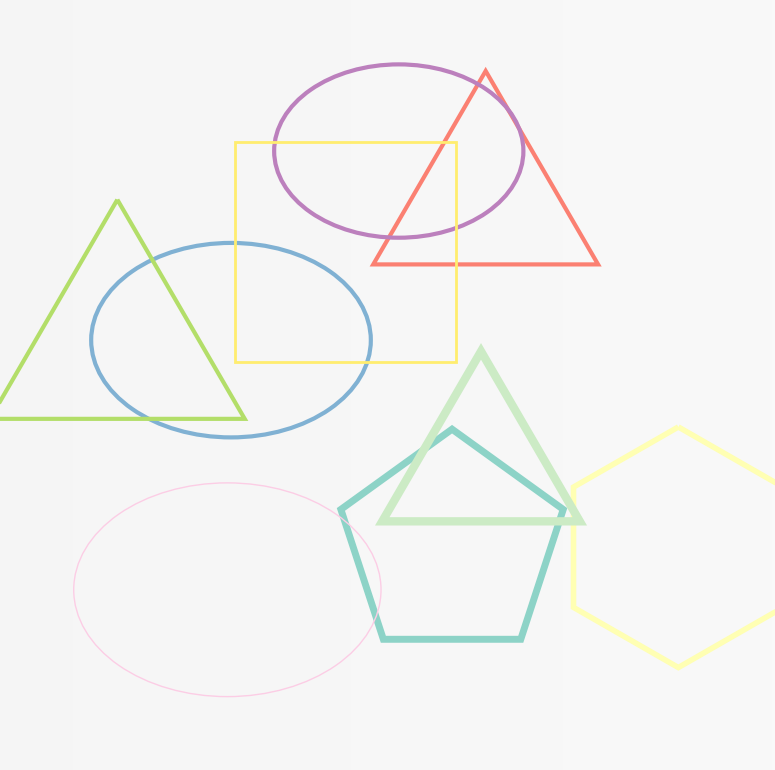[{"shape": "pentagon", "thickness": 2.5, "radius": 0.75, "center": [0.583, 0.292]}, {"shape": "hexagon", "thickness": 2, "radius": 0.78, "center": [0.875, 0.289]}, {"shape": "triangle", "thickness": 1.5, "radius": 0.84, "center": [0.627, 0.74]}, {"shape": "oval", "thickness": 1.5, "radius": 0.9, "center": [0.298, 0.558]}, {"shape": "triangle", "thickness": 1.5, "radius": 0.95, "center": [0.151, 0.551]}, {"shape": "oval", "thickness": 0.5, "radius": 0.99, "center": [0.293, 0.234]}, {"shape": "oval", "thickness": 1.5, "radius": 0.8, "center": [0.515, 0.804]}, {"shape": "triangle", "thickness": 3, "radius": 0.74, "center": [0.621, 0.397]}, {"shape": "square", "thickness": 1, "radius": 0.71, "center": [0.446, 0.673]}]